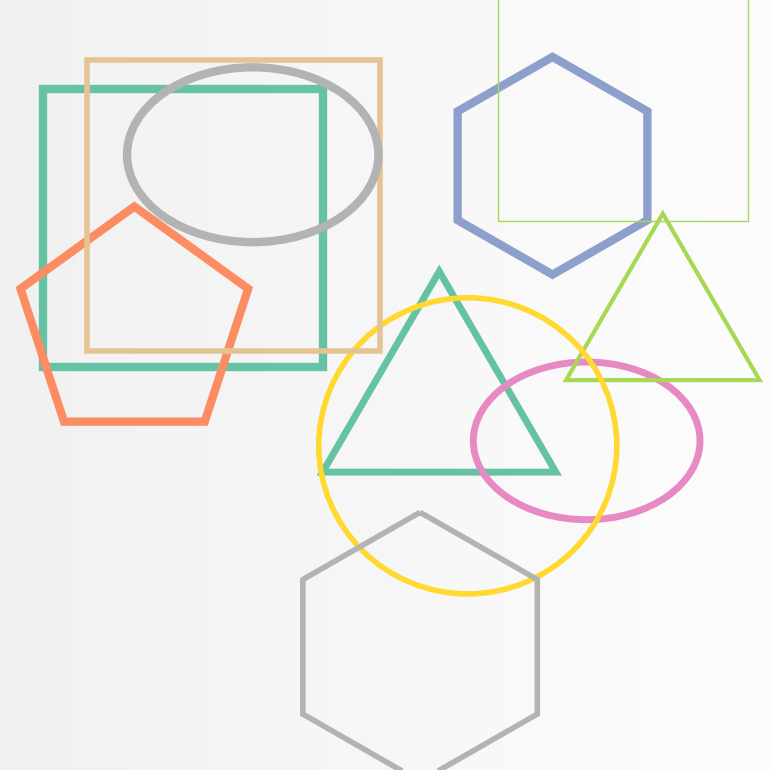[{"shape": "square", "thickness": 3, "radius": 0.9, "center": [0.236, 0.704]}, {"shape": "triangle", "thickness": 2.5, "radius": 0.87, "center": [0.567, 0.474]}, {"shape": "pentagon", "thickness": 3, "radius": 0.77, "center": [0.173, 0.577]}, {"shape": "hexagon", "thickness": 3, "radius": 0.71, "center": [0.713, 0.785]}, {"shape": "oval", "thickness": 2.5, "radius": 0.73, "center": [0.757, 0.427]}, {"shape": "square", "thickness": 0.5, "radius": 0.81, "center": [0.804, 0.874]}, {"shape": "triangle", "thickness": 1.5, "radius": 0.72, "center": [0.855, 0.578]}, {"shape": "circle", "thickness": 2, "radius": 0.96, "center": [0.604, 0.421]}, {"shape": "square", "thickness": 2, "radius": 0.94, "center": [0.301, 0.733]}, {"shape": "hexagon", "thickness": 2, "radius": 0.87, "center": [0.542, 0.16]}, {"shape": "oval", "thickness": 3, "radius": 0.81, "center": [0.326, 0.799]}]